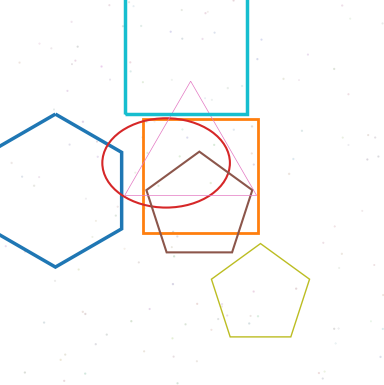[{"shape": "hexagon", "thickness": 2.5, "radius": 0.99, "center": [0.144, 0.505]}, {"shape": "square", "thickness": 2, "radius": 0.74, "center": [0.521, 0.543]}, {"shape": "oval", "thickness": 1.5, "radius": 0.83, "center": [0.431, 0.577]}, {"shape": "pentagon", "thickness": 1.5, "radius": 0.72, "center": [0.518, 0.461]}, {"shape": "triangle", "thickness": 0.5, "radius": 0.99, "center": [0.495, 0.591]}, {"shape": "pentagon", "thickness": 1, "radius": 0.67, "center": [0.677, 0.233]}, {"shape": "square", "thickness": 2.5, "radius": 0.79, "center": [0.483, 0.861]}]